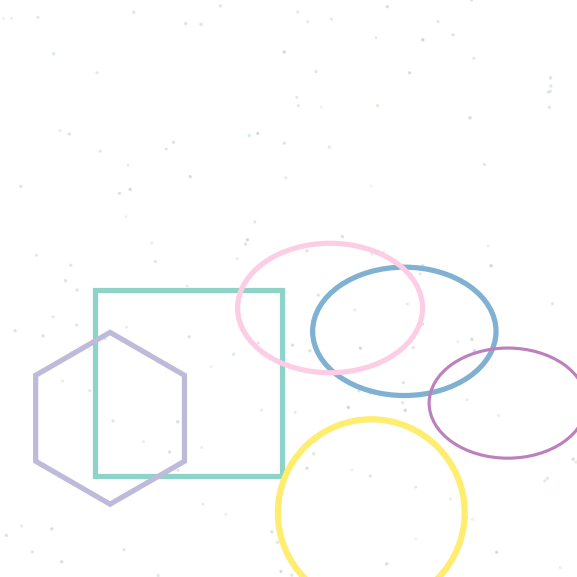[{"shape": "square", "thickness": 2.5, "radius": 0.81, "center": [0.326, 0.336]}, {"shape": "hexagon", "thickness": 2.5, "radius": 0.74, "center": [0.191, 0.275]}, {"shape": "oval", "thickness": 2.5, "radius": 0.79, "center": [0.7, 0.425]}, {"shape": "oval", "thickness": 2.5, "radius": 0.8, "center": [0.572, 0.466]}, {"shape": "oval", "thickness": 1.5, "radius": 0.68, "center": [0.879, 0.301]}, {"shape": "circle", "thickness": 3, "radius": 0.81, "center": [0.643, 0.111]}]